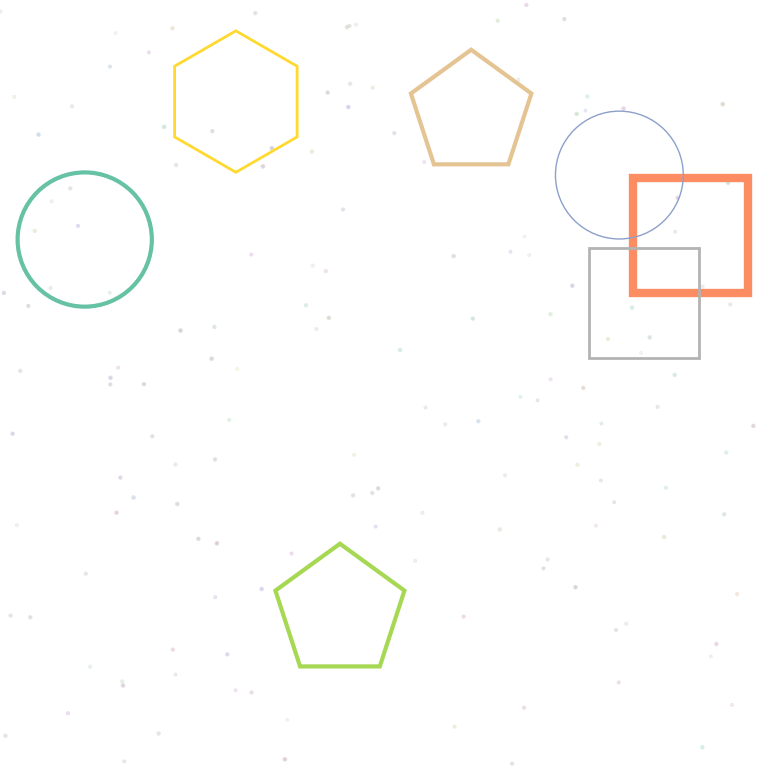[{"shape": "circle", "thickness": 1.5, "radius": 0.44, "center": [0.11, 0.689]}, {"shape": "square", "thickness": 3, "radius": 0.37, "center": [0.897, 0.694]}, {"shape": "circle", "thickness": 0.5, "radius": 0.42, "center": [0.804, 0.773]}, {"shape": "pentagon", "thickness": 1.5, "radius": 0.44, "center": [0.441, 0.206]}, {"shape": "hexagon", "thickness": 1, "radius": 0.46, "center": [0.306, 0.868]}, {"shape": "pentagon", "thickness": 1.5, "radius": 0.41, "center": [0.612, 0.853]}, {"shape": "square", "thickness": 1, "radius": 0.36, "center": [0.837, 0.607]}]